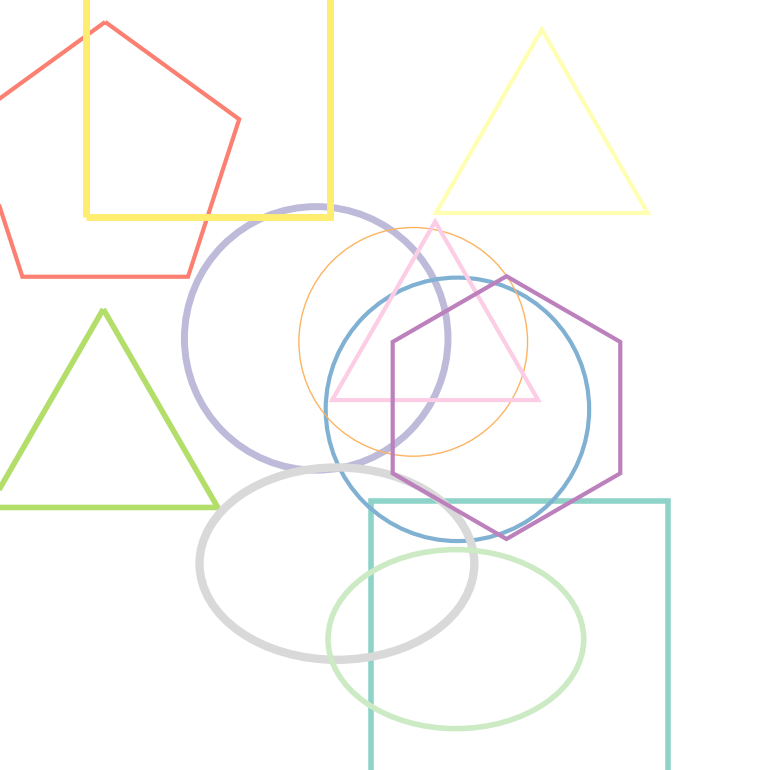[{"shape": "square", "thickness": 2, "radius": 0.96, "center": [0.675, 0.157]}, {"shape": "triangle", "thickness": 1.5, "radius": 0.79, "center": [0.704, 0.803]}, {"shape": "circle", "thickness": 2.5, "radius": 0.86, "center": [0.411, 0.561]}, {"shape": "pentagon", "thickness": 1.5, "radius": 0.91, "center": [0.137, 0.789]}, {"shape": "circle", "thickness": 1.5, "radius": 0.86, "center": [0.594, 0.468]}, {"shape": "circle", "thickness": 0.5, "radius": 0.74, "center": [0.537, 0.556]}, {"shape": "triangle", "thickness": 2, "radius": 0.86, "center": [0.134, 0.427]}, {"shape": "triangle", "thickness": 1.5, "radius": 0.77, "center": [0.565, 0.558]}, {"shape": "oval", "thickness": 3, "radius": 0.89, "center": [0.438, 0.268]}, {"shape": "hexagon", "thickness": 1.5, "radius": 0.85, "center": [0.658, 0.471]}, {"shape": "oval", "thickness": 2, "radius": 0.83, "center": [0.592, 0.17]}, {"shape": "square", "thickness": 2.5, "radius": 0.79, "center": [0.27, 0.877]}]